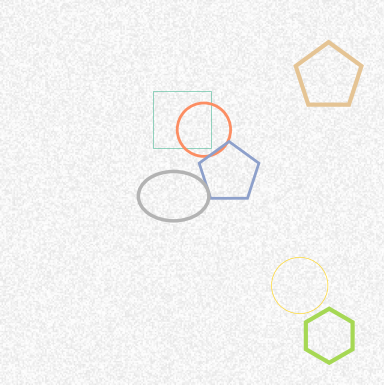[{"shape": "square", "thickness": 0.5, "radius": 0.38, "center": [0.474, 0.69]}, {"shape": "circle", "thickness": 2, "radius": 0.35, "center": [0.53, 0.663]}, {"shape": "pentagon", "thickness": 2, "radius": 0.41, "center": [0.595, 0.551]}, {"shape": "hexagon", "thickness": 3, "radius": 0.35, "center": [0.855, 0.128]}, {"shape": "circle", "thickness": 0.5, "radius": 0.37, "center": [0.778, 0.258]}, {"shape": "pentagon", "thickness": 3, "radius": 0.45, "center": [0.854, 0.801]}, {"shape": "oval", "thickness": 2.5, "radius": 0.46, "center": [0.451, 0.49]}]